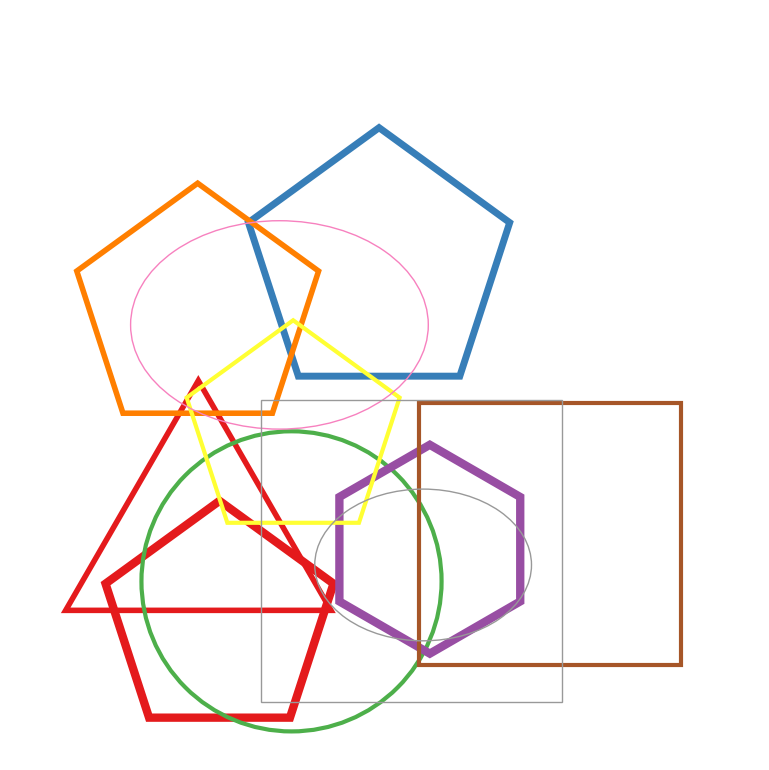[{"shape": "triangle", "thickness": 2, "radius": 0.99, "center": [0.258, 0.307]}, {"shape": "pentagon", "thickness": 3, "radius": 0.78, "center": [0.285, 0.194]}, {"shape": "pentagon", "thickness": 2.5, "radius": 0.89, "center": [0.492, 0.656]}, {"shape": "circle", "thickness": 1.5, "radius": 0.97, "center": [0.379, 0.245]}, {"shape": "hexagon", "thickness": 3, "radius": 0.68, "center": [0.558, 0.287]}, {"shape": "pentagon", "thickness": 2, "radius": 0.83, "center": [0.257, 0.597]}, {"shape": "pentagon", "thickness": 1.5, "radius": 0.73, "center": [0.381, 0.439]}, {"shape": "square", "thickness": 1.5, "radius": 0.85, "center": [0.714, 0.307]}, {"shape": "oval", "thickness": 0.5, "radius": 0.97, "center": [0.363, 0.578]}, {"shape": "oval", "thickness": 0.5, "radius": 0.7, "center": [0.55, 0.266]}, {"shape": "square", "thickness": 0.5, "radius": 0.98, "center": [0.535, 0.284]}]